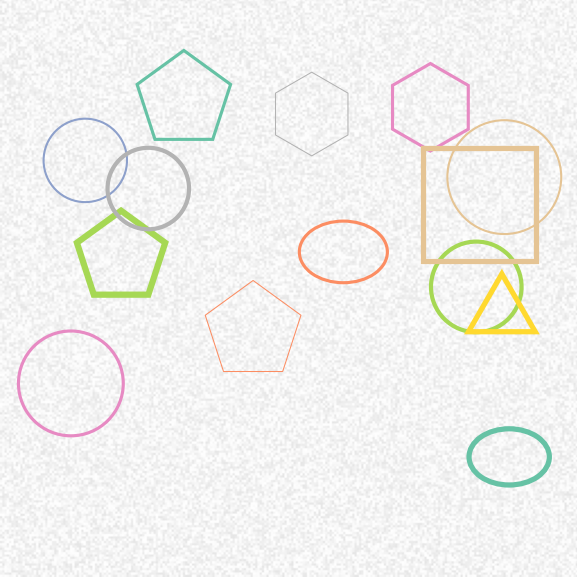[{"shape": "pentagon", "thickness": 1.5, "radius": 0.43, "center": [0.318, 0.827]}, {"shape": "oval", "thickness": 2.5, "radius": 0.35, "center": [0.882, 0.208]}, {"shape": "pentagon", "thickness": 0.5, "radius": 0.44, "center": [0.438, 0.426]}, {"shape": "oval", "thickness": 1.5, "radius": 0.38, "center": [0.595, 0.563]}, {"shape": "circle", "thickness": 1, "radius": 0.36, "center": [0.148, 0.721]}, {"shape": "hexagon", "thickness": 1.5, "radius": 0.38, "center": [0.745, 0.813]}, {"shape": "circle", "thickness": 1.5, "radius": 0.45, "center": [0.123, 0.335]}, {"shape": "pentagon", "thickness": 3, "radius": 0.4, "center": [0.21, 0.554]}, {"shape": "circle", "thickness": 2, "radius": 0.39, "center": [0.825, 0.502]}, {"shape": "triangle", "thickness": 2.5, "radius": 0.33, "center": [0.869, 0.458]}, {"shape": "circle", "thickness": 1, "radius": 0.49, "center": [0.873, 0.692]}, {"shape": "square", "thickness": 2.5, "radius": 0.49, "center": [0.83, 0.645]}, {"shape": "circle", "thickness": 2, "radius": 0.35, "center": [0.257, 0.673]}, {"shape": "hexagon", "thickness": 0.5, "radius": 0.36, "center": [0.54, 0.802]}]